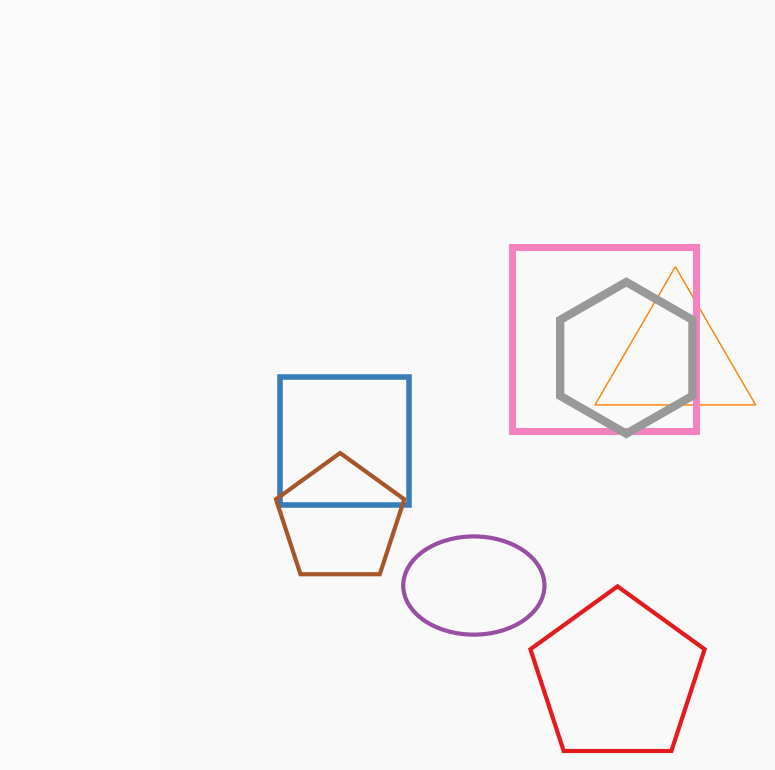[{"shape": "pentagon", "thickness": 1.5, "radius": 0.59, "center": [0.797, 0.12]}, {"shape": "square", "thickness": 2, "radius": 0.42, "center": [0.444, 0.427]}, {"shape": "oval", "thickness": 1.5, "radius": 0.46, "center": [0.611, 0.24]}, {"shape": "triangle", "thickness": 0.5, "radius": 0.6, "center": [0.871, 0.534]}, {"shape": "pentagon", "thickness": 1.5, "radius": 0.44, "center": [0.439, 0.325]}, {"shape": "square", "thickness": 2.5, "radius": 0.6, "center": [0.779, 0.56]}, {"shape": "hexagon", "thickness": 3, "radius": 0.49, "center": [0.808, 0.535]}]